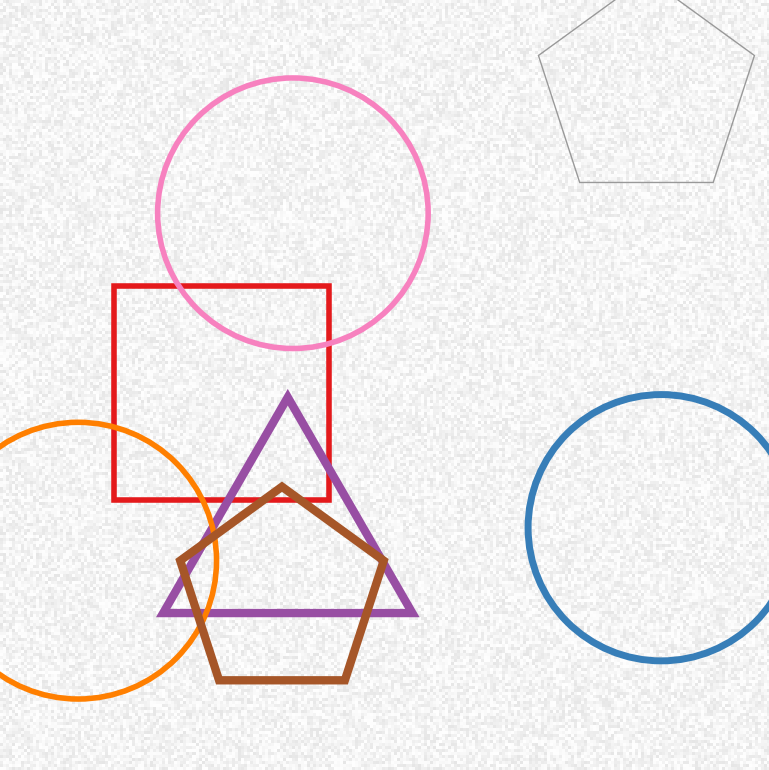[{"shape": "square", "thickness": 2, "radius": 0.7, "center": [0.288, 0.49]}, {"shape": "circle", "thickness": 2.5, "radius": 0.86, "center": [0.859, 0.315]}, {"shape": "triangle", "thickness": 3, "radius": 0.93, "center": [0.374, 0.297]}, {"shape": "circle", "thickness": 2, "radius": 0.9, "center": [0.102, 0.272]}, {"shape": "pentagon", "thickness": 3, "radius": 0.69, "center": [0.366, 0.229]}, {"shape": "circle", "thickness": 2, "radius": 0.88, "center": [0.38, 0.723]}, {"shape": "pentagon", "thickness": 0.5, "radius": 0.74, "center": [0.84, 0.882]}]